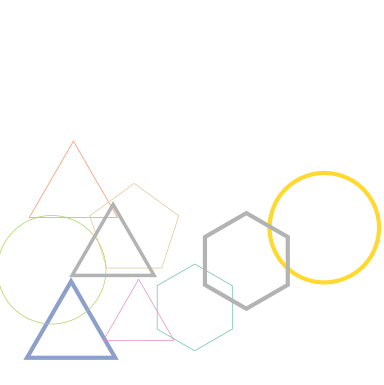[{"shape": "hexagon", "thickness": 0.5, "radius": 0.56, "center": [0.506, 0.202]}, {"shape": "triangle", "thickness": 0.5, "radius": 0.66, "center": [0.191, 0.501]}, {"shape": "triangle", "thickness": 3, "radius": 0.66, "center": [0.185, 0.137]}, {"shape": "triangle", "thickness": 0.5, "radius": 0.53, "center": [0.36, 0.169]}, {"shape": "circle", "thickness": 0.5, "radius": 0.7, "center": [0.134, 0.299]}, {"shape": "circle", "thickness": 3, "radius": 0.71, "center": [0.842, 0.409]}, {"shape": "pentagon", "thickness": 0.5, "radius": 0.61, "center": [0.349, 0.402]}, {"shape": "triangle", "thickness": 2.5, "radius": 0.61, "center": [0.294, 0.346]}, {"shape": "hexagon", "thickness": 3, "radius": 0.62, "center": [0.64, 0.322]}]